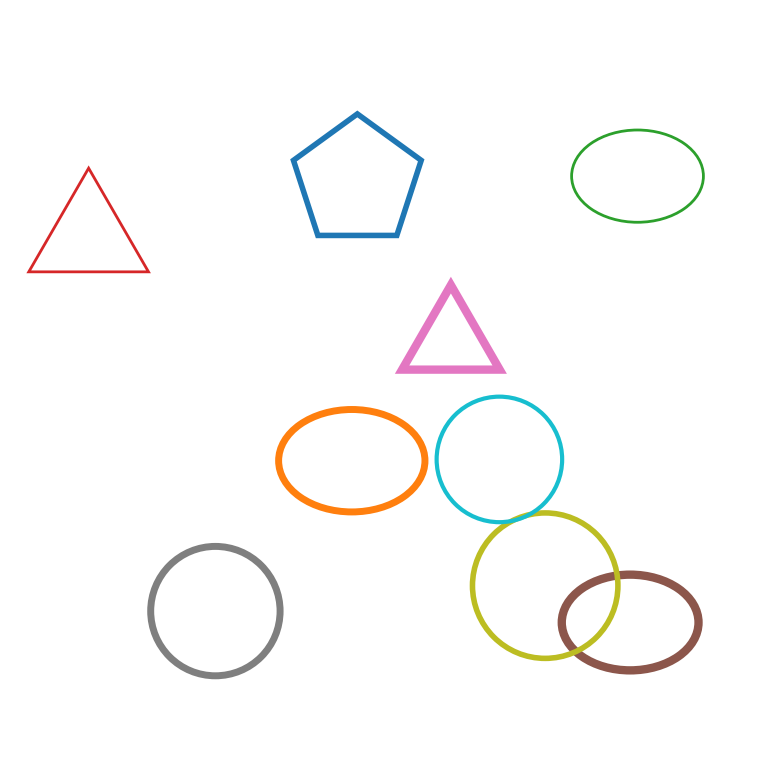[{"shape": "pentagon", "thickness": 2, "radius": 0.44, "center": [0.464, 0.765]}, {"shape": "oval", "thickness": 2.5, "radius": 0.48, "center": [0.457, 0.402]}, {"shape": "oval", "thickness": 1, "radius": 0.43, "center": [0.828, 0.771]}, {"shape": "triangle", "thickness": 1, "radius": 0.45, "center": [0.115, 0.692]}, {"shape": "oval", "thickness": 3, "radius": 0.44, "center": [0.818, 0.192]}, {"shape": "triangle", "thickness": 3, "radius": 0.37, "center": [0.586, 0.557]}, {"shape": "circle", "thickness": 2.5, "radius": 0.42, "center": [0.28, 0.206]}, {"shape": "circle", "thickness": 2, "radius": 0.47, "center": [0.708, 0.239]}, {"shape": "circle", "thickness": 1.5, "radius": 0.41, "center": [0.649, 0.403]}]